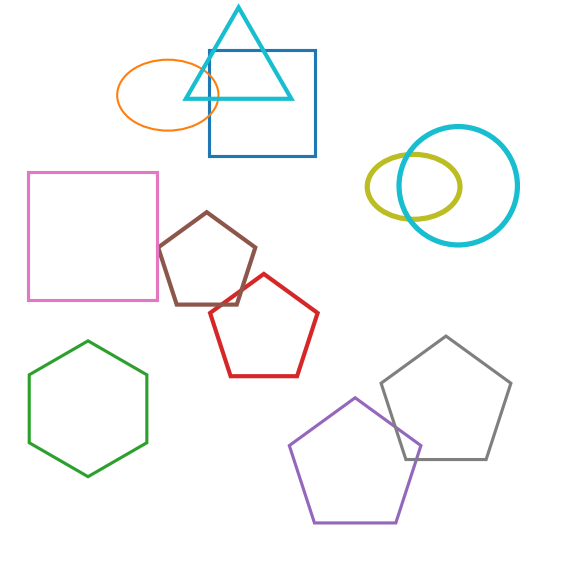[{"shape": "square", "thickness": 1.5, "radius": 0.46, "center": [0.454, 0.82]}, {"shape": "oval", "thickness": 1, "radius": 0.44, "center": [0.291, 0.834]}, {"shape": "hexagon", "thickness": 1.5, "radius": 0.59, "center": [0.152, 0.291]}, {"shape": "pentagon", "thickness": 2, "radius": 0.49, "center": [0.457, 0.427]}, {"shape": "pentagon", "thickness": 1.5, "radius": 0.6, "center": [0.615, 0.191]}, {"shape": "pentagon", "thickness": 2, "radius": 0.44, "center": [0.358, 0.543]}, {"shape": "square", "thickness": 1.5, "radius": 0.56, "center": [0.16, 0.59]}, {"shape": "pentagon", "thickness": 1.5, "radius": 0.59, "center": [0.772, 0.299]}, {"shape": "oval", "thickness": 2.5, "radius": 0.4, "center": [0.716, 0.676]}, {"shape": "circle", "thickness": 2.5, "radius": 0.51, "center": [0.793, 0.677]}, {"shape": "triangle", "thickness": 2, "radius": 0.53, "center": [0.413, 0.881]}]